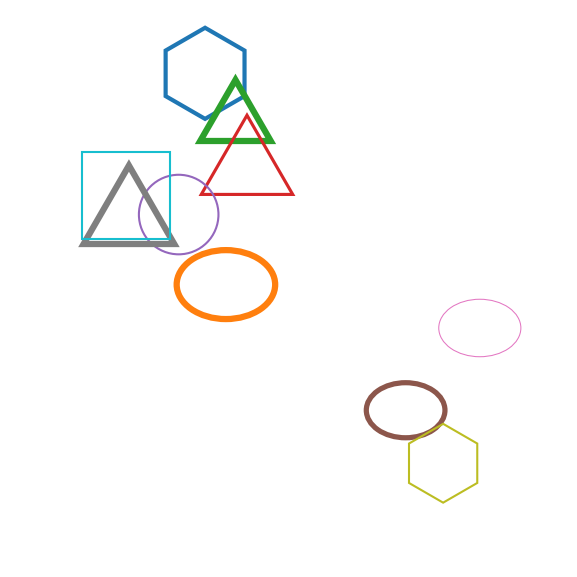[{"shape": "hexagon", "thickness": 2, "radius": 0.39, "center": [0.355, 0.872]}, {"shape": "oval", "thickness": 3, "radius": 0.43, "center": [0.391, 0.506]}, {"shape": "triangle", "thickness": 3, "radius": 0.35, "center": [0.408, 0.79]}, {"shape": "triangle", "thickness": 1.5, "radius": 0.46, "center": [0.428, 0.708]}, {"shape": "circle", "thickness": 1, "radius": 0.34, "center": [0.309, 0.628]}, {"shape": "oval", "thickness": 2.5, "radius": 0.34, "center": [0.702, 0.289]}, {"shape": "oval", "thickness": 0.5, "radius": 0.36, "center": [0.831, 0.431]}, {"shape": "triangle", "thickness": 3, "radius": 0.45, "center": [0.223, 0.622]}, {"shape": "hexagon", "thickness": 1, "radius": 0.34, "center": [0.767, 0.197]}, {"shape": "square", "thickness": 1, "radius": 0.38, "center": [0.218, 0.661]}]